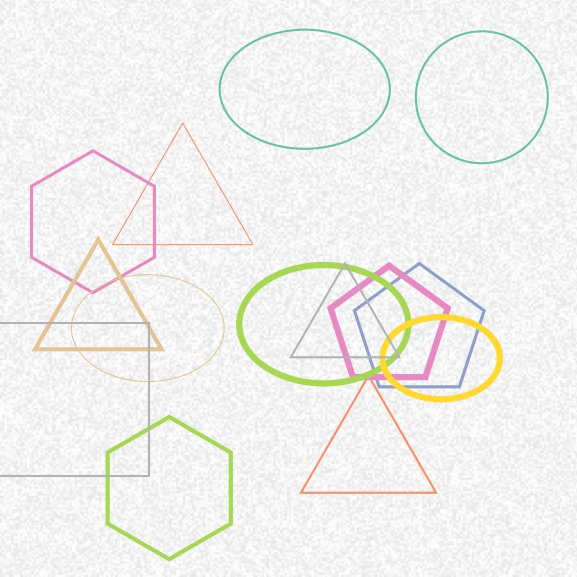[{"shape": "circle", "thickness": 1, "radius": 0.57, "center": [0.834, 0.831]}, {"shape": "oval", "thickness": 1, "radius": 0.74, "center": [0.528, 0.845]}, {"shape": "triangle", "thickness": 0.5, "radius": 0.7, "center": [0.316, 0.646]}, {"shape": "triangle", "thickness": 1, "radius": 0.68, "center": [0.638, 0.213]}, {"shape": "pentagon", "thickness": 1.5, "radius": 0.59, "center": [0.726, 0.425]}, {"shape": "hexagon", "thickness": 1.5, "radius": 0.61, "center": [0.161, 0.615]}, {"shape": "pentagon", "thickness": 3, "radius": 0.53, "center": [0.674, 0.432]}, {"shape": "oval", "thickness": 3, "radius": 0.73, "center": [0.561, 0.438]}, {"shape": "hexagon", "thickness": 2, "radius": 0.62, "center": [0.293, 0.154]}, {"shape": "oval", "thickness": 3, "radius": 0.51, "center": [0.764, 0.379]}, {"shape": "oval", "thickness": 0.5, "radius": 0.66, "center": [0.256, 0.431]}, {"shape": "triangle", "thickness": 2, "radius": 0.63, "center": [0.17, 0.458]}, {"shape": "triangle", "thickness": 1, "radius": 0.54, "center": [0.597, 0.435]}, {"shape": "square", "thickness": 1, "radius": 0.66, "center": [0.125, 0.307]}]